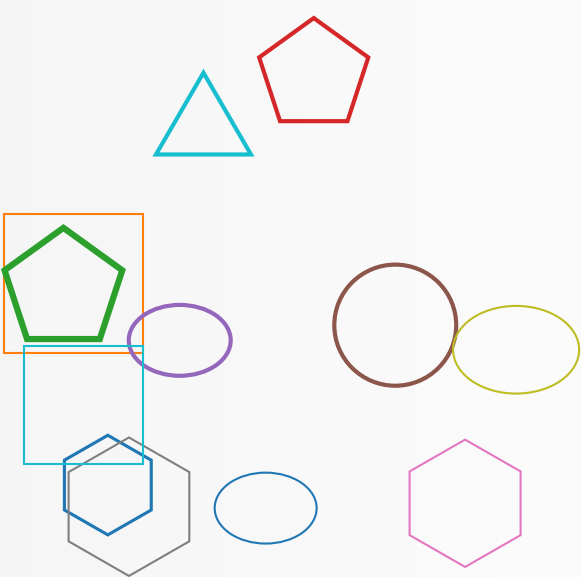[{"shape": "hexagon", "thickness": 1.5, "radius": 0.43, "center": [0.186, 0.159]}, {"shape": "oval", "thickness": 1, "radius": 0.44, "center": [0.457, 0.119]}, {"shape": "square", "thickness": 1, "radius": 0.6, "center": [0.126, 0.508]}, {"shape": "pentagon", "thickness": 3, "radius": 0.53, "center": [0.109, 0.498]}, {"shape": "pentagon", "thickness": 2, "radius": 0.49, "center": [0.54, 0.869]}, {"shape": "oval", "thickness": 2, "radius": 0.44, "center": [0.309, 0.41]}, {"shape": "circle", "thickness": 2, "radius": 0.52, "center": [0.68, 0.436]}, {"shape": "hexagon", "thickness": 1, "radius": 0.55, "center": [0.8, 0.128]}, {"shape": "hexagon", "thickness": 1, "radius": 0.6, "center": [0.222, 0.122]}, {"shape": "oval", "thickness": 1, "radius": 0.54, "center": [0.888, 0.394]}, {"shape": "triangle", "thickness": 2, "radius": 0.47, "center": [0.35, 0.779]}, {"shape": "square", "thickness": 1, "radius": 0.51, "center": [0.144, 0.298]}]